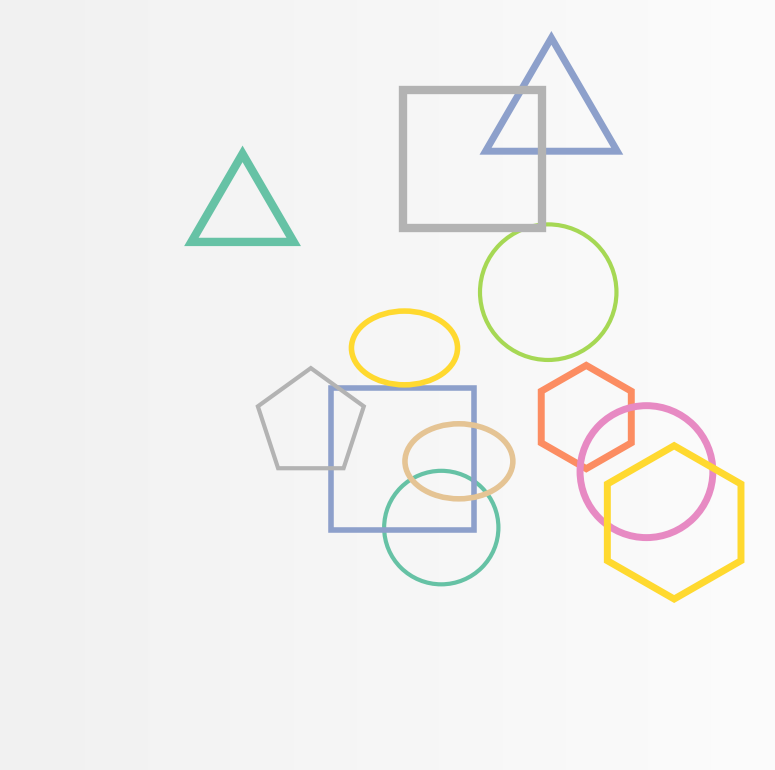[{"shape": "triangle", "thickness": 3, "radius": 0.38, "center": [0.313, 0.724]}, {"shape": "circle", "thickness": 1.5, "radius": 0.37, "center": [0.569, 0.315]}, {"shape": "hexagon", "thickness": 2.5, "radius": 0.34, "center": [0.756, 0.458]}, {"shape": "square", "thickness": 2, "radius": 0.46, "center": [0.52, 0.404]}, {"shape": "triangle", "thickness": 2.5, "radius": 0.49, "center": [0.711, 0.853]}, {"shape": "circle", "thickness": 2.5, "radius": 0.43, "center": [0.834, 0.387]}, {"shape": "circle", "thickness": 1.5, "radius": 0.44, "center": [0.707, 0.621]}, {"shape": "hexagon", "thickness": 2.5, "radius": 0.5, "center": [0.87, 0.322]}, {"shape": "oval", "thickness": 2, "radius": 0.34, "center": [0.522, 0.548]}, {"shape": "oval", "thickness": 2, "radius": 0.35, "center": [0.592, 0.401]}, {"shape": "pentagon", "thickness": 1.5, "radius": 0.36, "center": [0.401, 0.45]}, {"shape": "square", "thickness": 3, "radius": 0.45, "center": [0.61, 0.794]}]